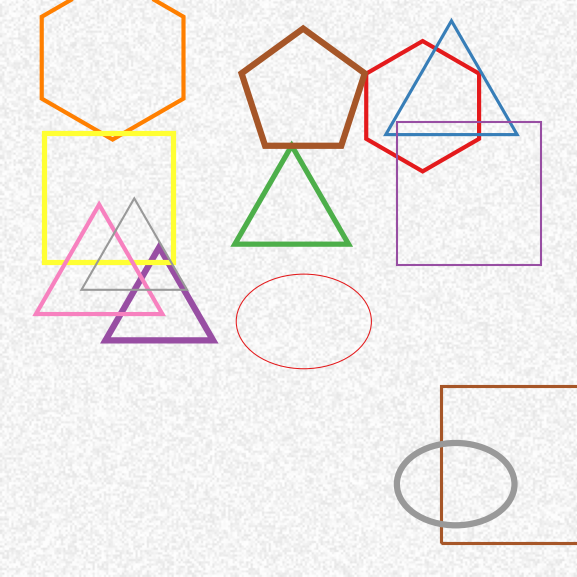[{"shape": "hexagon", "thickness": 2, "radius": 0.56, "center": [0.732, 0.815]}, {"shape": "oval", "thickness": 0.5, "radius": 0.59, "center": [0.526, 0.443]}, {"shape": "triangle", "thickness": 1.5, "radius": 0.66, "center": [0.782, 0.832]}, {"shape": "triangle", "thickness": 2.5, "radius": 0.57, "center": [0.505, 0.633]}, {"shape": "square", "thickness": 1, "radius": 0.62, "center": [0.812, 0.664]}, {"shape": "triangle", "thickness": 3, "radius": 0.54, "center": [0.276, 0.464]}, {"shape": "hexagon", "thickness": 2, "radius": 0.71, "center": [0.195, 0.899]}, {"shape": "square", "thickness": 2.5, "radius": 0.56, "center": [0.187, 0.656]}, {"shape": "square", "thickness": 1.5, "radius": 0.68, "center": [0.9, 0.195]}, {"shape": "pentagon", "thickness": 3, "radius": 0.56, "center": [0.525, 0.837]}, {"shape": "triangle", "thickness": 2, "radius": 0.63, "center": [0.172, 0.519]}, {"shape": "triangle", "thickness": 1, "radius": 0.53, "center": [0.233, 0.55]}, {"shape": "oval", "thickness": 3, "radius": 0.51, "center": [0.789, 0.161]}]